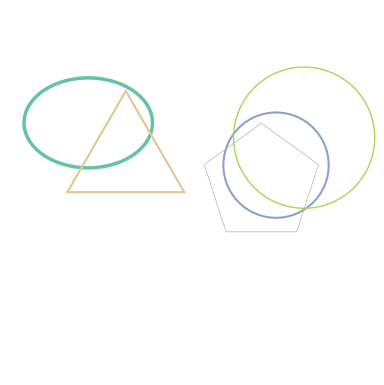[{"shape": "oval", "thickness": 2.5, "radius": 0.83, "center": [0.229, 0.681]}, {"shape": "circle", "thickness": 1.5, "radius": 0.68, "center": [0.717, 0.571]}, {"shape": "circle", "thickness": 1, "radius": 0.92, "center": [0.79, 0.642]}, {"shape": "triangle", "thickness": 1.5, "radius": 0.88, "center": [0.327, 0.589]}, {"shape": "pentagon", "thickness": 0.5, "radius": 0.78, "center": [0.679, 0.524]}]